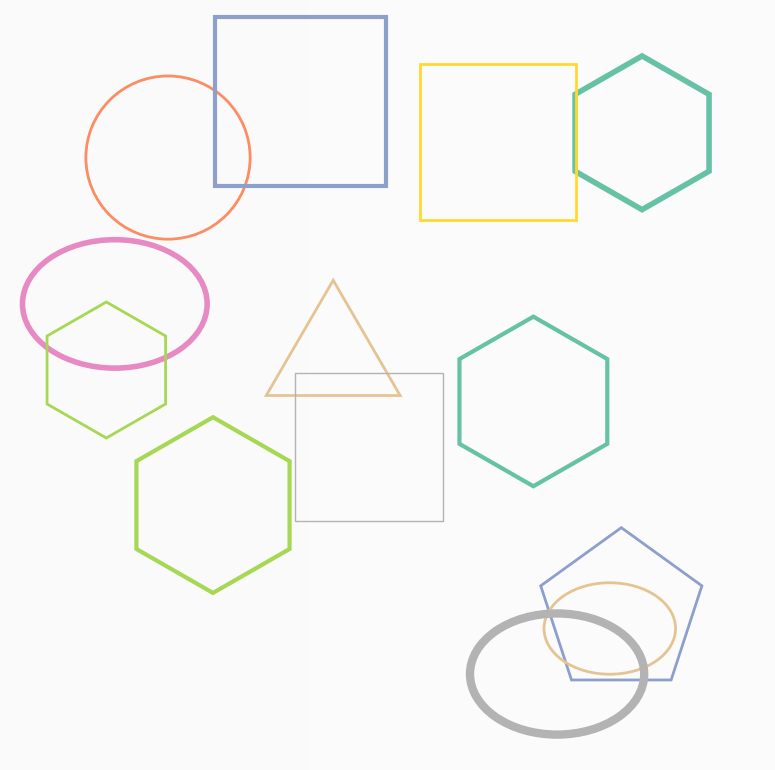[{"shape": "hexagon", "thickness": 2, "radius": 0.5, "center": [0.828, 0.828]}, {"shape": "hexagon", "thickness": 1.5, "radius": 0.55, "center": [0.688, 0.479]}, {"shape": "circle", "thickness": 1, "radius": 0.53, "center": [0.217, 0.795]}, {"shape": "pentagon", "thickness": 1, "radius": 0.55, "center": [0.802, 0.205]}, {"shape": "square", "thickness": 1.5, "radius": 0.55, "center": [0.387, 0.868]}, {"shape": "oval", "thickness": 2, "radius": 0.6, "center": [0.148, 0.605]}, {"shape": "hexagon", "thickness": 1.5, "radius": 0.57, "center": [0.275, 0.344]}, {"shape": "hexagon", "thickness": 1, "radius": 0.44, "center": [0.137, 0.519]}, {"shape": "square", "thickness": 1, "radius": 0.5, "center": [0.643, 0.816]}, {"shape": "triangle", "thickness": 1, "radius": 0.5, "center": [0.43, 0.536]}, {"shape": "oval", "thickness": 1, "radius": 0.42, "center": [0.787, 0.184]}, {"shape": "oval", "thickness": 3, "radius": 0.56, "center": [0.719, 0.125]}, {"shape": "square", "thickness": 0.5, "radius": 0.48, "center": [0.476, 0.419]}]